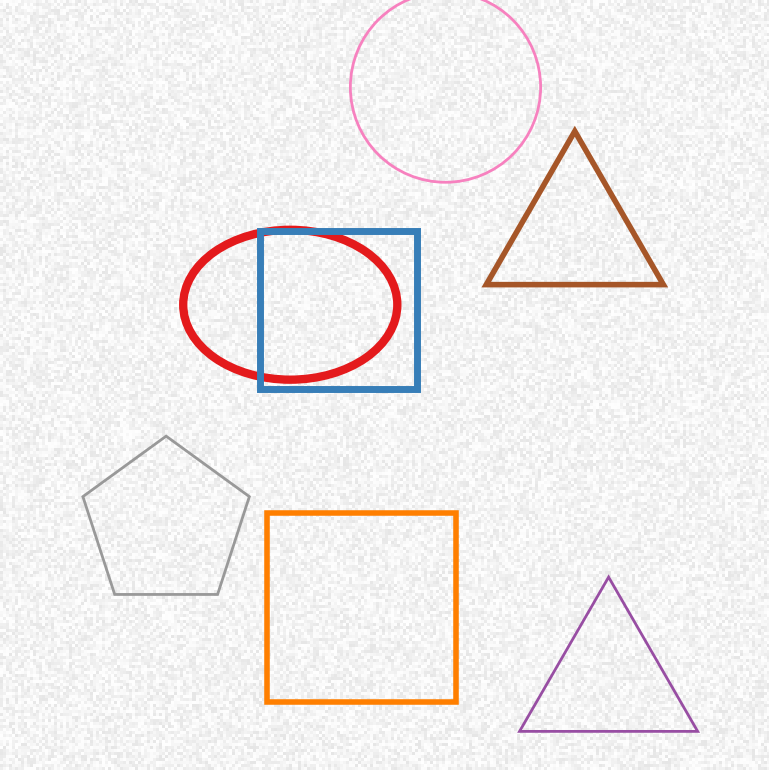[{"shape": "oval", "thickness": 3, "radius": 0.7, "center": [0.377, 0.604]}, {"shape": "square", "thickness": 2.5, "radius": 0.51, "center": [0.44, 0.597]}, {"shape": "triangle", "thickness": 1, "radius": 0.67, "center": [0.79, 0.117]}, {"shape": "square", "thickness": 2, "radius": 0.61, "center": [0.47, 0.211]}, {"shape": "triangle", "thickness": 2, "radius": 0.66, "center": [0.747, 0.697]}, {"shape": "circle", "thickness": 1, "radius": 0.62, "center": [0.579, 0.887]}, {"shape": "pentagon", "thickness": 1, "radius": 0.57, "center": [0.216, 0.32]}]